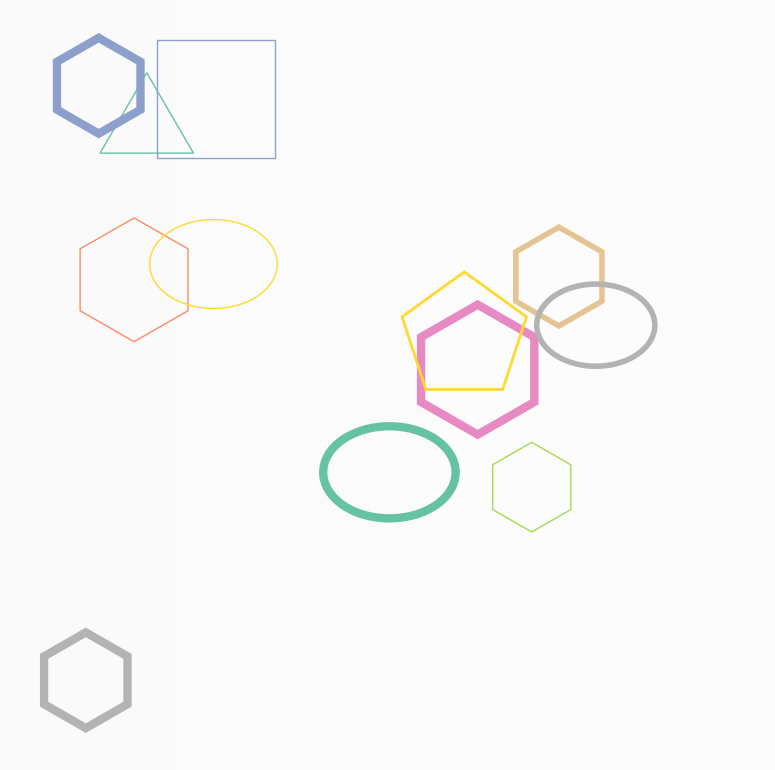[{"shape": "triangle", "thickness": 0.5, "radius": 0.35, "center": [0.189, 0.836]}, {"shape": "oval", "thickness": 3, "radius": 0.43, "center": [0.502, 0.387]}, {"shape": "hexagon", "thickness": 0.5, "radius": 0.4, "center": [0.173, 0.637]}, {"shape": "square", "thickness": 0.5, "radius": 0.38, "center": [0.278, 0.872]}, {"shape": "hexagon", "thickness": 3, "radius": 0.31, "center": [0.127, 0.889]}, {"shape": "hexagon", "thickness": 3, "radius": 0.42, "center": [0.616, 0.52]}, {"shape": "hexagon", "thickness": 0.5, "radius": 0.29, "center": [0.686, 0.367]}, {"shape": "oval", "thickness": 0.5, "radius": 0.41, "center": [0.275, 0.657]}, {"shape": "pentagon", "thickness": 1, "radius": 0.42, "center": [0.599, 0.562]}, {"shape": "hexagon", "thickness": 2, "radius": 0.32, "center": [0.721, 0.641]}, {"shape": "oval", "thickness": 2, "radius": 0.38, "center": [0.769, 0.578]}, {"shape": "hexagon", "thickness": 3, "radius": 0.31, "center": [0.111, 0.117]}]